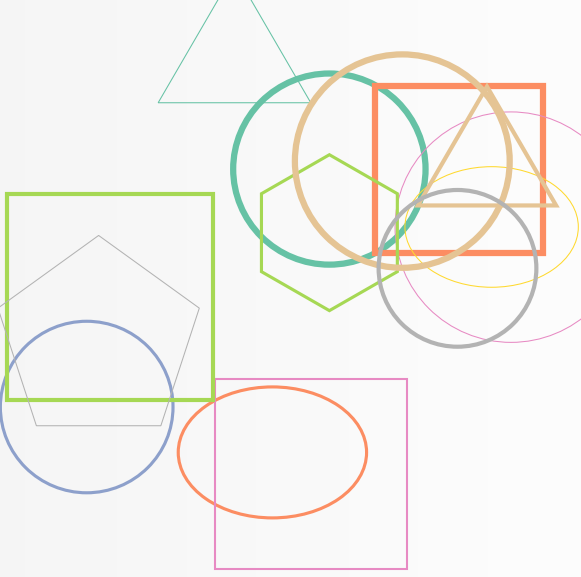[{"shape": "triangle", "thickness": 0.5, "radius": 0.76, "center": [0.403, 0.897]}, {"shape": "circle", "thickness": 3, "radius": 0.83, "center": [0.567, 0.706]}, {"shape": "square", "thickness": 3, "radius": 0.72, "center": [0.79, 0.706]}, {"shape": "oval", "thickness": 1.5, "radius": 0.81, "center": [0.469, 0.216]}, {"shape": "circle", "thickness": 1.5, "radius": 0.74, "center": [0.149, 0.294]}, {"shape": "circle", "thickness": 0.5, "radius": 1.0, "center": [0.879, 0.606]}, {"shape": "square", "thickness": 1, "radius": 0.82, "center": [0.535, 0.179]}, {"shape": "hexagon", "thickness": 1.5, "radius": 0.67, "center": [0.567, 0.596]}, {"shape": "square", "thickness": 2, "radius": 0.89, "center": [0.189, 0.485]}, {"shape": "oval", "thickness": 0.5, "radius": 0.75, "center": [0.846, 0.606]}, {"shape": "triangle", "thickness": 2, "radius": 0.69, "center": [0.838, 0.712]}, {"shape": "circle", "thickness": 3, "radius": 0.92, "center": [0.692, 0.72]}, {"shape": "circle", "thickness": 2, "radius": 0.68, "center": [0.787, 0.534]}, {"shape": "pentagon", "thickness": 0.5, "radius": 0.91, "center": [0.17, 0.409]}]